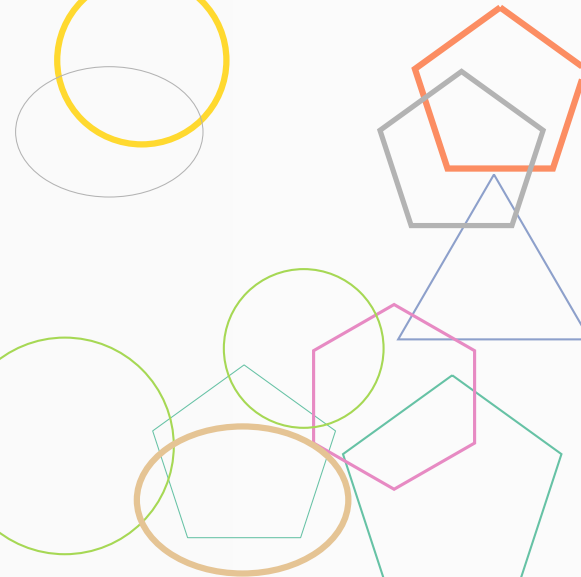[{"shape": "pentagon", "thickness": 0.5, "radius": 0.83, "center": [0.42, 0.202]}, {"shape": "pentagon", "thickness": 1, "radius": 0.99, "center": [0.778, 0.152]}, {"shape": "pentagon", "thickness": 3, "radius": 0.77, "center": [0.861, 0.832]}, {"shape": "triangle", "thickness": 1, "radius": 0.95, "center": [0.85, 0.507]}, {"shape": "hexagon", "thickness": 1.5, "radius": 0.8, "center": [0.678, 0.312]}, {"shape": "circle", "thickness": 1, "radius": 0.69, "center": [0.523, 0.396]}, {"shape": "circle", "thickness": 1, "radius": 0.94, "center": [0.111, 0.227]}, {"shape": "circle", "thickness": 3, "radius": 0.73, "center": [0.244, 0.895]}, {"shape": "oval", "thickness": 3, "radius": 0.91, "center": [0.417, 0.133]}, {"shape": "oval", "thickness": 0.5, "radius": 0.81, "center": [0.188, 0.771]}, {"shape": "pentagon", "thickness": 2.5, "radius": 0.74, "center": [0.794, 0.728]}]